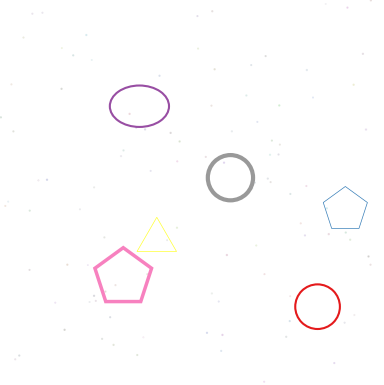[{"shape": "circle", "thickness": 1.5, "radius": 0.29, "center": [0.825, 0.203]}, {"shape": "pentagon", "thickness": 0.5, "radius": 0.3, "center": [0.897, 0.455]}, {"shape": "oval", "thickness": 1.5, "radius": 0.38, "center": [0.362, 0.724]}, {"shape": "triangle", "thickness": 0.5, "radius": 0.3, "center": [0.407, 0.376]}, {"shape": "pentagon", "thickness": 2.5, "radius": 0.39, "center": [0.32, 0.279]}, {"shape": "circle", "thickness": 3, "radius": 0.29, "center": [0.599, 0.538]}]